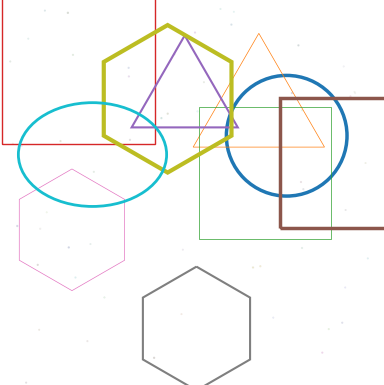[{"shape": "circle", "thickness": 2.5, "radius": 0.78, "center": [0.745, 0.647]}, {"shape": "triangle", "thickness": 0.5, "radius": 0.98, "center": [0.672, 0.716]}, {"shape": "square", "thickness": 0.5, "radius": 0.86, "center": [0.688, 0.55]}, {"shape": "square", "thickness": 1, "radius": 0.99, "center": [0.203, 0.825]}, {"shape": "triangle", "thickness": 1.5, "radius": 0.8, "center": [0.48, 0.749]}, {"shape": "square", "thickness": 2.5, "radius": 0.85, "center": [0.896, 0.577]}, {"shape": "hexagon", "thickness": 0.5, "radius": 0.79, "center": [0.187, 0.403]}, {"shape": "hexagon", "thickness": 1.5, "radius": 0.8, "center": [0.51, 0.147]}, {"shape": "hexagon", "thickness": 3, "radius": 0.96, "center": [0.435, 0.743]}, {"shape": "oval", "thickness": 2, "radius": 0.96, "center": [0.24, 0.599]}]